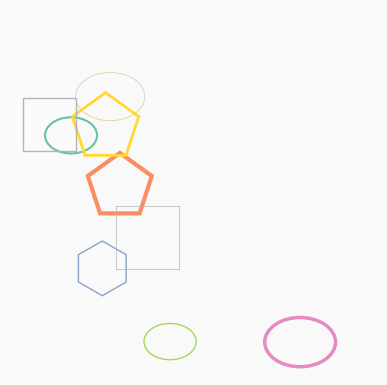[{"shape": "oval", "thickness": 1.5, "radius": 0.34, "center": [0.183, 0.648]}, {"shape": "pentagon", "thickness": 3, "radius": 0.43, "center": [0.309, 0.516]}, {"shape": "hexagon", "thickness": 1, "radius": 0.36, "center": [0.264, 0.303]}, {"shape": "oval", "thickness": 2.5, "radius": 0.46, "center": [0.775, 0.111]}, {"shape": "oval", "thickness": 1, "radius": 0.34, "center": [0.439, 0.113]}, {"shape": "pentagon", "thickness": 2, "radius": 0.45, "center": [0.272, 0.669]}, {"shape": "oval", "thickness": 0.5, "radius": 0.45, "center": [0.284, 0.749]}, {"shape": "square", "thickness": 1, "radius": 0.34, "center": [0.127, 0.677]}, {"shape": "square", "thickness": 0.5, "radius": 0.41, "center": [0.381, 0.383]}]